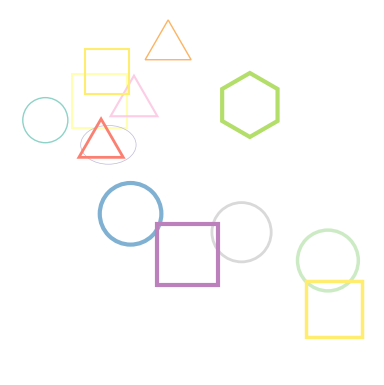[{"shape": "circle", "thickness": 1, "radius": 0.29, "center": [0.118, 0.688]}, {"shape": "square", "thickness": 1.5, "radius": 0.35, "center": [0.258, 0.738]}, {"shape": "oval", "thickness": 0.5, "radius": 0.36, "center": [0.282, 0.624]}, {"shape": "triangle", "thickness": 2, "radius": 0.33, "center": [0.263, 0.625]}, {"shape": "circle", "thickness": 3, "radius": 0.4, "center": [0.339, 0.445]}, {"shape": "triangle", "thickness": 1, "radius": 0.34, "center": [0.437, 0.879]}, {"shape": "hexagon", "thickness": 3, "radius": 0.42, "center": [0.649, 0.727]}, {"shape": "triangle", "thickness": 1.5, "radius": 0.35, "center": [0.348, 0.733]}, {"shape": "circle", "thickness": 2, "radius": 0.38, "center": [0.627, 0.397]}, {"shape": "square", "thickness": 3, "radius": 0.4, "center": [0.487, 0.339]}, {"shape": "circle", "thickness": 2.5, "radius": 0.39, "center": [0.852, 0.323]}, {"shape": "square", "thickness": 2.5, "radius": 0.36, "center": [0.868, 0.198]}, {"shape": "square", "thickness": 1.5, "radius": 0.29, "center": [0.278, 0.814]}]